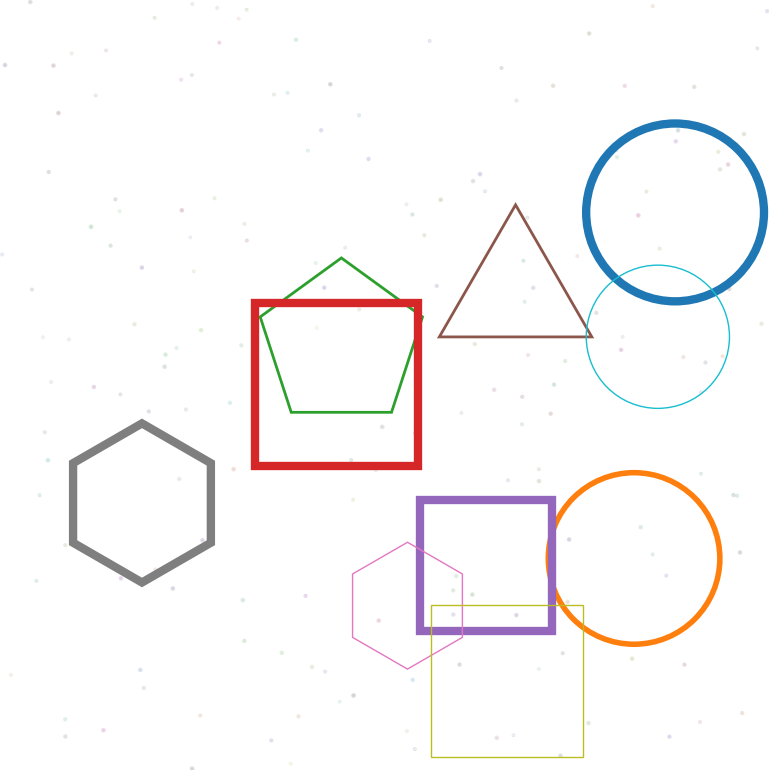[{"shape": "circle", "thickness": 3, "radius": 0.58, "center": [0.877, 0.724]}, {"shape": "circle", "thickness": 2, "radius": 0.56, "center": [0.823, 0.275]}, {"shape": "pentagon", "thickness": 1, "radius": 0.55, "center": [0.443, 0.554]}, {"shape": "square", "thickness": 3, "radius": 0.53, "center": [0.437, 0.5]}, {"shape": "square", "thickness": 3, "radius": 0.43, "center": [0.631, 0.266]}, {"shape": "triangle", "thickness": 1, "radius": 0.57, "center": [0.67, 0.62]}, {"shape": "hexagon", "thickness": 0.5, "radius": 0.41, "center": [0.529, 0.213]}, {"shape": "hexagon", "thickness": 3, "radius": 0.52, "center": [0.184, 0.347]}, {"shape": "square", "thickness": 0.5, "radius": 0.5, "center": [0.659, 0.116]}, {"shape": "circle", "thickness": 0.5, "radius": 0.47, "center": [0.854, 0.563]}]